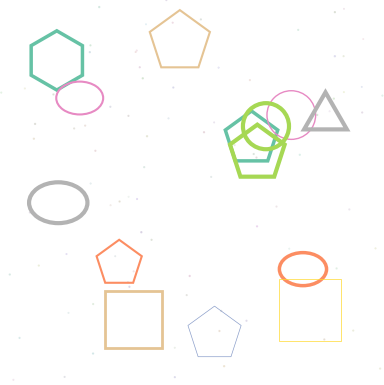[{"shape": "hexagon", "thickness": 2.5, "radius": 0.38, "center": [0.148, 0.843]}, {"shape": "pentagon", "thickness": 2.5, "radius": 0.36, "center": [0.653, 0.64]}, {"shape": "pentagon", "thickness": 1.5, "radius": 0.31, "center": [0.31, 0.315]}, {"shape": "oval", "thickness": 2.5, "radius": 0.31, "center": [0.787, 0.301]}, {"shape": "pentagon", "thickness": 0.5, "radius": 0.36, "center": [0.557, 0.132]}, {"shape": "oval", "thickness": 1.5, "radius": 0.3, "center": [0.207, 0.745]}, {"shape": "circle", "thickness": 1, "radius": 0.32, "center": [0.757, 0.701]}, {"shape": "circle", "thickness": 3, "radius": 0.3, "center": [0.691, 0.672]}, {"shape": "pentagon", "thickness": 3, "radius": 0.37, "center": [0.668, 0.602]}, {"shape": "square", "thickness": 0.5, "radius": 0.4, "center": [0.805, 0.195]}, {"shape": "square", "thickness": 2, "radius": 0.37, "center": [0.348, 0.171]}, {"shape": "pentagon", "thickness": 1.5, "radius": 0.41, "center": [0.467, 0.892]}, {"shape": "triangle", "thickness": 3, "radius": 0.32, "center": [0.845, 0.696]}, {"shape": "oval", "thickness": 3, "radius": 0.38, "center": [0.151, 0.473]}]